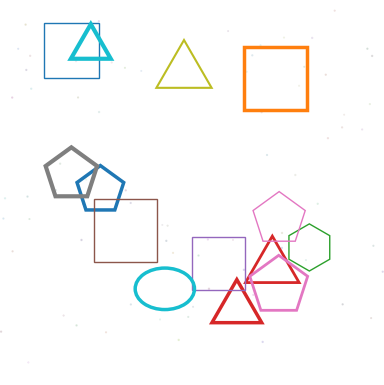[{"shape": "pentagon", "thickness": 2.5, "radius": 0.32, "center": [0.261, 0.506]}, {"shape": "square", "thickness": 1, "radius": 0.36, "center": [0.186, 0.869]}, {"shape": "square", "thickness": 2.5, "radius": 0.41, "center": [0.715, 0.796]}, {"shape": "hexagon", "thickness": 1, "radius": 0.31, "center": [0.803, 0.357]}, {"shape": "triangle", "thickness": 2, "radius": 0.4, "center": [0.707, 0.306]}, {"shape": "triangle", "thickness": 2.5, "radius": 0.37, "center": [0.615, 0.199]}, {"shape": "square", "thickness": 1, "radius": 0.34, "center": [0.568, 0.316]}, {"shape": "square", "thickness": 1, "radius": 0.41, "center": [0.325, 0.401]}, {"shape": "pentagon", "thickness": 2, "radius": 0.39, "center": [0.724, 0.258]}, {"shape": "pentagon", "thickness": 1, "radius": 0.36, "center": [0.725, 0.431]}, {"shape": "pentagon", "thickness": 3, "radius": 0.35, "center": [0.185, 0.547]}, {"shape": "triangle", "thickness": 1.5, "radius": 0.41, "center": [0.478, 0.813]}, {"shape": "triangle", "thickness": 3, "radius": 0.3, "center": [0.236, 0.877]}, {"shape": "oval", "thickness": 2.5, "radius": 0.38, "center": [0.428, 0.25]}]